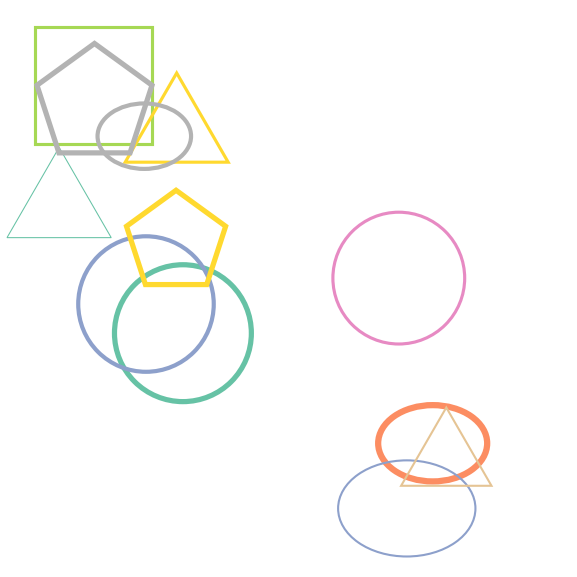[{"shape": "circle", "thickness": 2.5, "radius": 0.59, "center": [0.317, 0.422]}, {"shape": "triangle", "thickness": 0.5, "radius": 0.52, "center": [0.102, 0.64]}, {"shape": "oval", "thickness": 3, "radius": 0.47, "center": [0.749, 0.232]}, {"shape": "circle", "thickness": 2, "radius": 0.59, "center": [0.253, 0.473]}, {"shape": "oval", "thickness": 1, "radius": 0.59, "center": [0.704, 0.119]}, {"shape": "circle", "thickness": 1.5, "radius": 0.57, "center": [0.691, 0.518]}, {"shape": "square", "thickness": 1.5, "radius": 0.51, "center": [0.162, 0.851]}, {"shape": "pentagon", "thickness": 2.5, "radius": 0.45, "center": [0.305, 0.579]}, {"shape": "triangle", "thickness": 1.5, "radius": 0.51, "center": [0.306, 0.77]}, {"shape": "triangle", "thickness": 1, "radius": 0.45, "center": [0.773, 0.203]}, {"shape": "oval", "thickness": 2, "radius": 0.4, "center": [0.25, 0.763]}, {"shape": "pentagon", "thickness": 2.5, "radius": 0.52, "center": [0.164, 0.819]}]